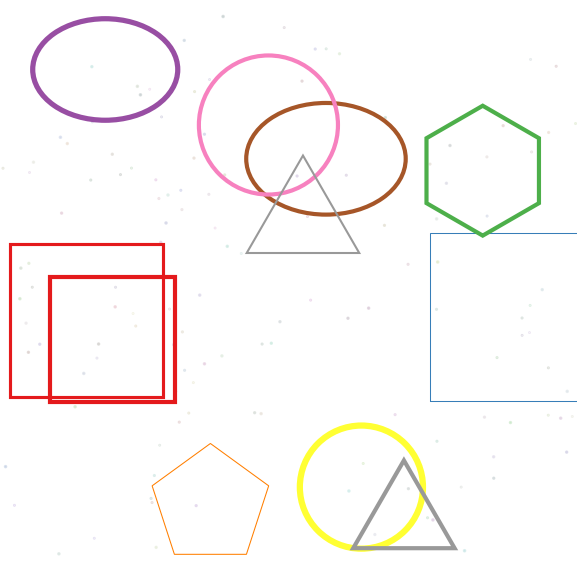[{"shape": "square", "thickness": 2, "radius": 0.54, "center": [0.194, 0.412]}, {"shape": "square", "thickness": 1.5, "radius": 0.66, "center": [0.15, 0.444]}, {"shape": "square", "thickness": 0.5, "radius": 0.73, "center": [0.89, 0.45]}, {"shape": "hexagon", "thickness": 2, "radius": 0.56, "center": [0.836, 0.704]}, {"shape": "oval", "thickness": 2.5, "radius": 0.63, "center": [0.182, 0.879]}, {"shape": "pentagon", "thickness": 0.5, "radius": 0.53, "center": [0.364, 0.125]}, {"shape": "circle", "thickness": 3, "radius": 0.53, "center": [0.626, 0.156]}, {"shape": "oval", "thickness": 2, "radius": 0.69, "center": [0.564, 0.724]}, {"shape": "circle", "thickness": 2, "radius": 0.6, "center": [0.465, 0.783]}, {"shape": "triangle", "thickness": 2, "radius": 0.51, "center": [0.699, 0.101]}, {"shape": "triangle", "thickness": 1, "radius": 0.56, "center": [0.525, 0.617]}]